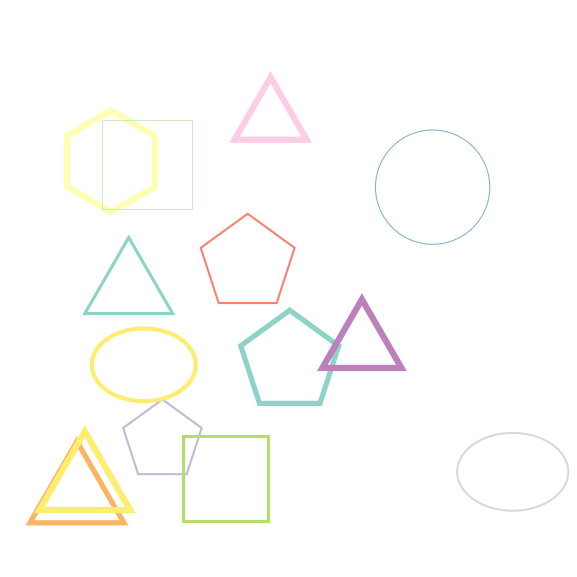[{"shape": "triangle", "thickness": 1.5, "radius": 0.44, "center": [0.223, 0.5]}, {"shape": "pentagon", "thickness": 2.5, "radius": 0.45, "center": [0.502, 0.373]}, {"shape": "hexagon", "thickness": 3, "radius": 0.44, "center": [0.192, 0.72]}, {"shape": "pentagon", "thickness": 1, "radius": 0.36, "center": [0.281, 0.236]}, {"shape": "pentagon", "thickness": 1, "radius": 0.43, "center": [0.429, 0.544]}, {"shape": "circle", "thickness": 0.5, "radius": 0.49, "center": [0.749, 0.675]}, {"shape": "triangle", "thickness": 2.5, "radius": 0.47, "center": [0.133, 0.141]}, {"shape": "square", "thickness": 1.5, "radius": 0.37, "center": [0.39, 0.171]}, {"shape": "triangle", "thickness": 3, "radius": 0.36, "center": [0.469, 0.793]}, {"shape": "oval", "thickness": 1, "radius": 0.48, "center": [0.888, 0.182]}, {"shape": "triangle", "thickness": 3, "radius": 0.4, "center": [0.627, 0.402]}, {"shape": "square", "thickness": 0.5, "radius": 0.39, "center": [0.255, 0.715]}, {"shape": "oval", "thickness": 2, "radius": 0.45, "center": [0.249, 0.367]}, {"shape": "triangle", "thickness": 3, "radius": 0.45, "center": [0.147, 0.161]}]